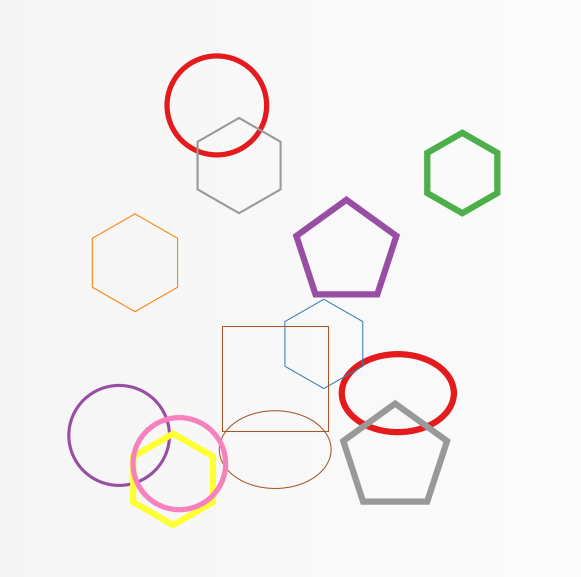[{"shape": "circle", "thickness": 2.5, "radius": 0.43, "center": [0.373, 0.817]}, {"shape": "oval", "thickness": 3, "radius": 0.48, "center": [0.684, 0.318]}, {"shape": "hexagon", "thickness": 0.5, "radius": 0.39, "center": [0.557, 0.404]}, {"shape": "hexagon", "thickness": 3, "radius": 0.35, "center": [0.795, 0.7]}, {"shape": "circle", "thickness": 1.5, "radius": 0.43, "center": [0.205, 0.245]}, {"shape": "pentagon", "thickness": 3, "radius": 0.45, "center": [0.596, 0.563]}, {"shape": "hexagon", "thickness": 0.5, "radius": 0.42, "center": [0.232, 0.544]}, {"shape": "hexagon", "thickness": 3, "radius": 0.4, "center": [0.298, 0.169]}, {"shape": "square", "thickness": 0.5, "radius": 0.45, "center": [0.473, 0.343]}, {"shape": "oval", "thickness": 0.5, "radius": 0.48, "center": [0.473, 0.221]}, {"shape": "circle", "thickness": 2.5, "radius": 0.4, "center": [0.309, 0.196]}, {"shape": "hexagon", "thickness": 1, "radius": 0.41, "center": [0.411, 0.712]}, {"shape": "pentagon", "thickness": 3, "radius": 0.47, "center": [0.68, 0.206]}]